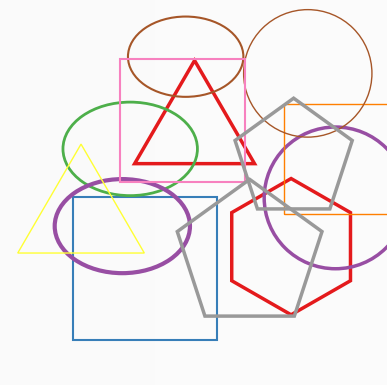[{"shape": "triangle", "thickness": 2.5, "radius": 0.89, "center": [0.502, 0.664]}, {"shape": "hexagon", "thickness": 2.5, "radius": 0.88, "center": [0.751, 0.359]}, {"shape": "square", "thickness": 1.5, "radius": 0.93, "center": [0.375, 0.303]}, {"shape": "oval", "thickness": 2, "radius": 0.87, "center": [0.336, 0.613]}, {"shape": "circle", "thickness": 2.5, "radius": 0.92, "center": [0.866, 0.486]}, {"shape": "oval", "thickness": 3, "radius": 0.87, "center": [0.316, 0.413]}, {"shape": "square", "thickness": 1, "radius": 0.72, "center": [0.877, 0.587]}, {"shape": "triangle", "thickness": 1, "radius": 0.94, "center": [0.209, 0.437]}, {"shape": "circle", "thickness": 1, "radius": 0.83, "center": [0.794, 0.809]}, {"shape": "oval", "thickness": 1.5, "radius": 0.74, "center": [0.479, 0.853]}, {"shape": "square", "thickness": 1.5, "radius": 0.8, "center": [0.471, 0.686]}, {"shape": "pentagon", "thickness": 2.5, "radius": 0.98, "center": [0.644, 0.338]}, {"shape": "pentagon", "thickness": 2.5, "radius": 0.79, "center": [0.758, 0.586]}]